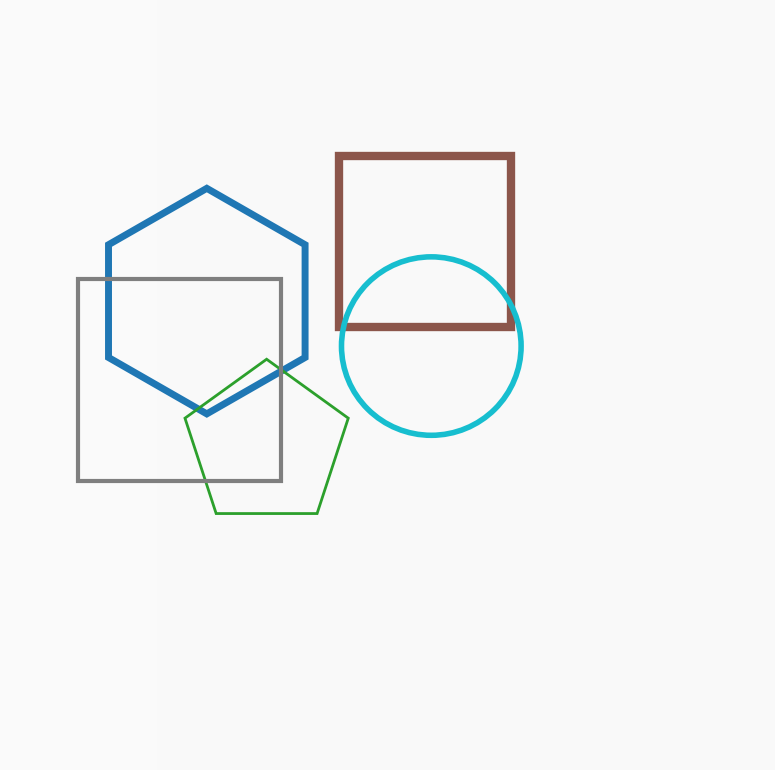[{"shape": "hexagon", "thickness": 2.5, "radius": 0.73, "center": [0.267, 0.609]}, {"shape": "pentagon", "thickness": 1, "radius": 0.55, "center": [0.344, 0.423]}, {"shape": "square", "thickness": 3, "radius": 0.55, "center": [0.548, 0.686]}, {"shape": "square", "thickness": 1.5, "radius": 0.66, "center": [0.232, 0.506]}, {"shape": "circle", "thickness": 2, "radius": 0.58, "center": [0.557, 0.551]}]